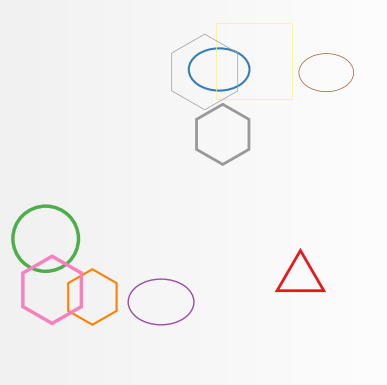[{"shape": "triangle", "thickness": 2, "radius": 0.35, "center": [0.775, 0.28]}, {"shape": "oval", "thickness": 1.5, "radius": 0.39, "center": [0.566, 0.82]}, {"shape": "circle", "thickness": 2.5, "radius": 0.42, "center": [0.118, 0.38]}, {"shape": "oval", "thickness": 1, "radius": 0.42, "center": [0.416, 0.216]}, {"shape": "hexagon", "thickness": 1.5, "radius": 0.36, "center": [0.238, 0.229]}, {"shape": "square", "thickness": 0.5, "radius": 0.49, "center": [0.655, 0.842]}, {"shape": "oval", "thickness": 0.5, "radius": 0.35, "center": [0.842, 0.811]}, {"shape": "hexagon", "thickness": 2.5, "radius": 0.44, "center": [0.135, 0.247]}, {"shape": "hexagon", "thickness": 0.5, "radius": 0.49, "center": [0.528, 0.813]}, {"shape": "hexagon", "thickness": 2, "radius": 0.39, "center": [0.575, 0.651]}]